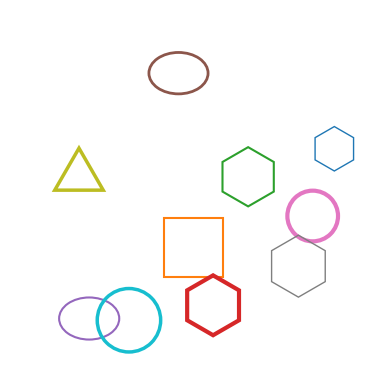[{"shape": "hexagon", "thickness": 1, "radius": 0.29, "center": [0.868, 0.614]}, {"shape": "square", "thickness": 1.5, "radius": 0.38, "center": [0.502, 0.357]}, {"shape": "hexagon", "thickness": 1.5, "radius": 0.38, "center": [0.645, 0.541]}, {"shape": "hexagon", "thickness": 3, "radius": 0.39, "center": [0.553, 0.207]}, {"shape": "oval", "thickness": 1.5, "radius": 0.39, "center": [0.232, 0.173]}, {"shape": "oval", "thickness": 2, "radius": 0.38, "center": [0.464, 0.81]}, {"shape": "circle", "thickness": 3, "radius": 0.33, "center": [0.812, 0.439]}, {"shape": "hexagon", "thickness": 1, "radius": 0.4, "center": [0.775, 0.309]}, {"shape": "triangle", "thickness": 2.5, "radius": 0.36, "center": [0.205, 0.542]}, {"shape": "circle", "thickness": 2.5, "radius": 0.41, "center": [0.335, 0.168]}]